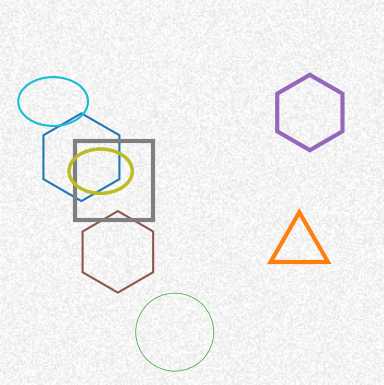[{"shape": "hexagon", "thickness": 1.5, "radius": 0.57, "center": [0.211, 0.592]}, {"shape": "triangle", "thickness": 3, "radius": 0.43, "center": [0.777, 0.363]}, {"shape": "circle", "thickness": 0.5, "radius": 0.51, "center": [0.454, 0.137]}, {"shape": "hexagon", "thickness": 3, "radius": 0.49, "center": [0.805, 0.708]}, {"shape": "hexagon", "thickness": 1.5, "radius": 0.53, "center": [0.306, 0.346]}, {"shape": "square", "thickness": 3, "radius": 0.51, "center": [0.296, 0.532]}, {"shape": "oval", "thickness": 2.5, "radius": 0.41, "center": [0.261, 0.555]}, {"shape": "oval", "thickness": 1.5, "radius": 0.45, "center": [0.138, 0.736]}]